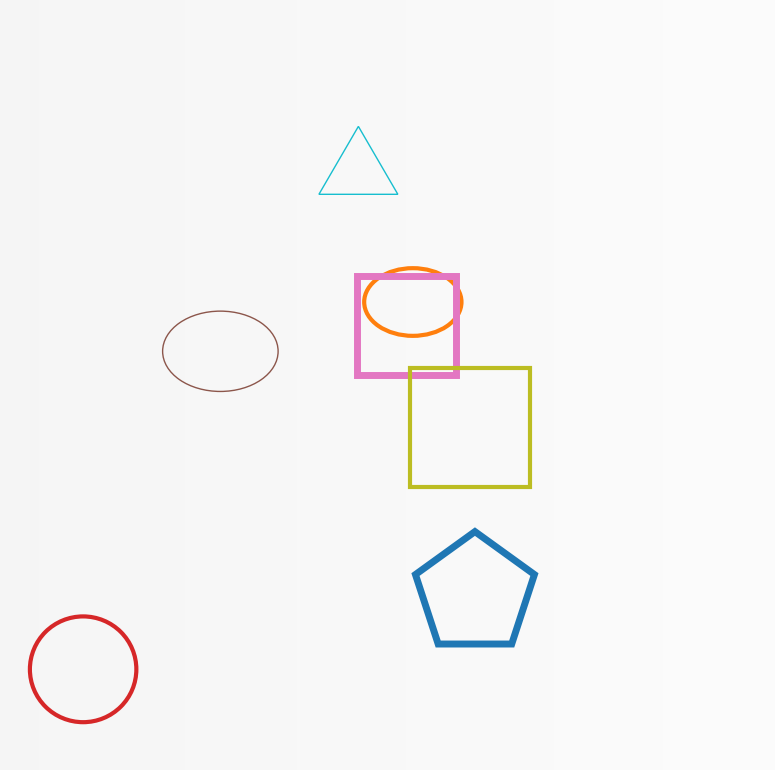[{"shape": "pentagon", "thickness": 2.5, "radius": 0.4, "center": [0.613, 0.229]}, {"shape": "oval", "thickness": 1.5, "radius": 0.31, "center": [0.533, 0.608]}, {"shape": "circle", "thickness": 1.5, "radius": 0.34, "center": [0.107, 0.131]}, {"shape": "oval", "thickness": 0.5, "radius": 0.37, "center": [0.284, 0.544]}, {"shape": "square", "thickness": 2.5, "radius": 0.32, "center": [0.525, 0.577]}, {"shape": "square", "thickness": 1.5, "radius": 0.39, "center": [0.607, 0.445]}, {"shape": "triangle", "thickness": 0.5, "radius": 0.29, "center": [0.462, 0.777]}]